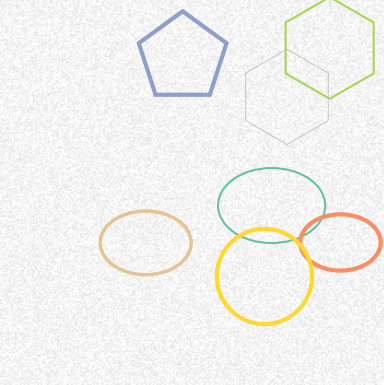[{"shape": "oval", "thickness": 1.5, "radius": 0.7, "center": [0.705, 0.466]}, {"shape": "oval", "thickness": 3, "radius": 0.52, "center": [0.884, 0.37]}, {"shape": "pentagon", "thickness": 3, "radius": 0.6, "center": [0.474, 0.851]}, {"shape": "hexagon", "thickness": 1.5, "radius": 0.66, "center": [0.856, 0.875]}, {"shape": "circle", "thickness": 3, "radius": 0.62, "center": [0.687, 0.282]}, {"shape": "oval", "thickness": 2.5, "radius": 0.59, "center": [0.378, 0.369]}, {"shape": "hexagon", "thickness": 0.5, "radius": 0.62, "center": [0.745, 0.748]}]